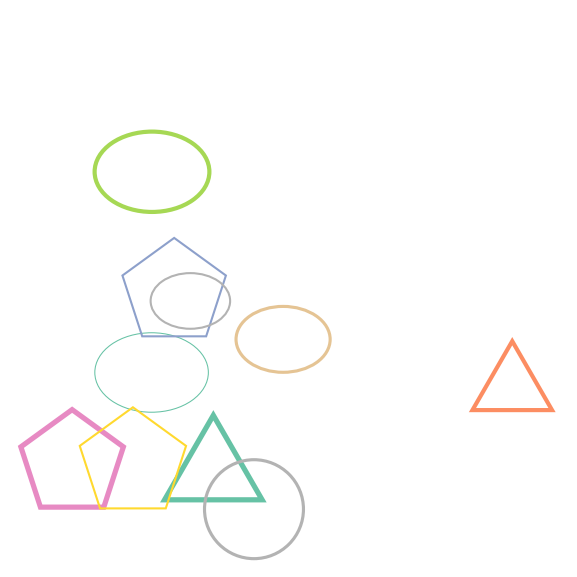[{"shape": "oval", "thickness": 0.5, "radius": 0.49, "center": [0.262, 0.354]}, {"shape": "triangle", "thickness": 2.5, "radius": 0.49, "center": [0.369, 0.182]}, {"shape": "triangle", "thickness": 2, "radius": 0.4, "center": [0.887, 0.329]}, {"shape": "pentagon", "thickness": 1, "radius": 0.47, "center": [0.302, 0.493]}, {"shape": "pentagon", "thickness": 2.5, "radius": 0.47, "center": [0.125, 0.196]}, {"shape": "oval", "thickness": 2, "radius": 0.5, "center": [0.263, 0.702]}, {"shape": "pentagon", "thickness": 1, "radius": 0.48, "center": [0.23, 0.197]}, {"shape": "oval", "thickness": 1.5, "radius": 0.41, "center": [0.49, 0.412]}, {"shape": "oval", "thickness": 1, "radius": 0.34, "center": [0.33, 0.478]}, {"shape": "circle", "thickness": 1.5, "radius": 0.43, "center": [0.44, 0.117]}]